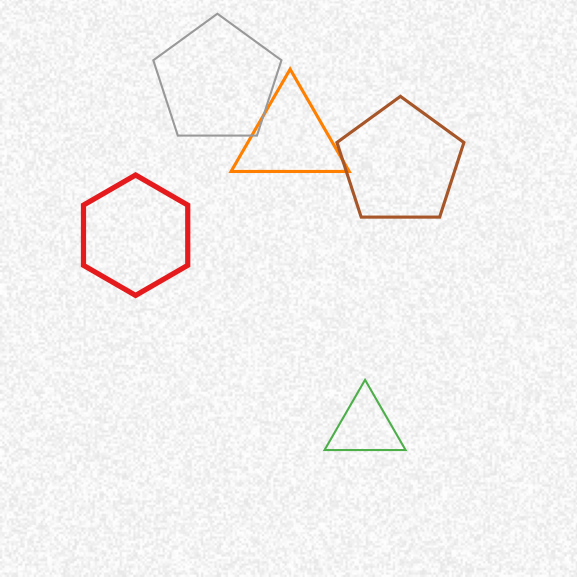[{"shape": "hexagon", "thickness": 2.5, "radius": 0.52, "center": [0.235, 0.592]}, {"shape": "triangle", "thickness": 1, "radius": 0.41, "center": [0.632, 0.26]}, {"shape": "triangle", "thickness": 1.5, "radius": 0.59, "center": [0.502, 0.761]}, {"shape": "pentagon", "thickness": 1.5, "radius": 0.58, "center": [0.693, 0.717]}, {"shape": "pentagon", "thickness": 1, "radius": 0.58, "center": [0.376, 0.859]}]